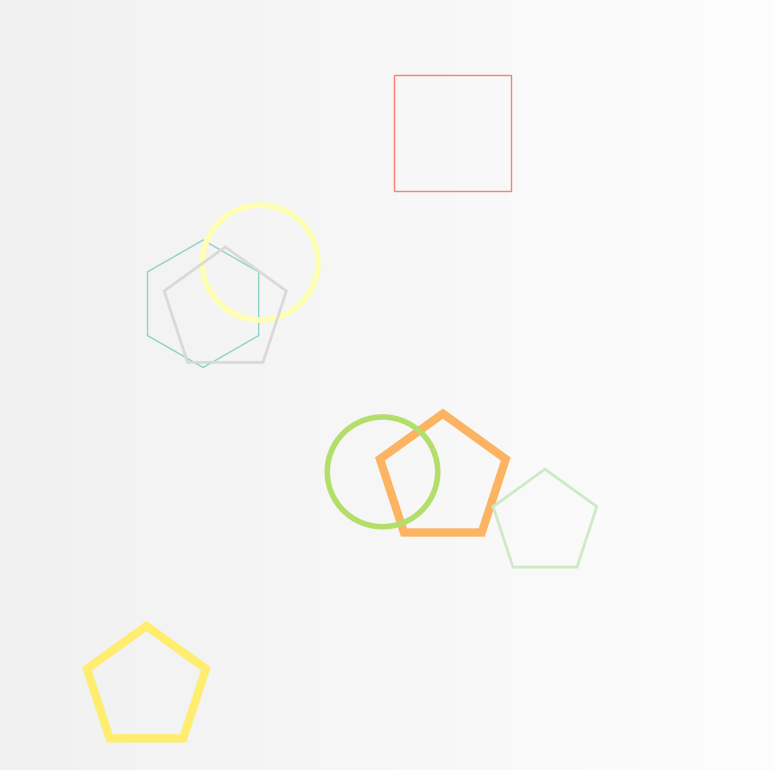[{"shape": "hexagon", "thickness": 0.5, "radius": 0.41, "center": [0.262, 0.606]}, {"shape": "circle", "thickness": 2, "radius": 0.37, "center": [0.336, 0.659]}, {"shape": "square", "thickness": 0.5, "radius": 0.38, "center": [0.583, 0.827]}, {"shape": "pentagon", "thickness": 3, "radius": 0.43, "center": [0.571, 0.377]}, {"shape": "circle", "thickness": 2, "radius": 0.36, "center": [0.494, 0.387]}, {"shape": "pentagon", "thickness": 1, "radius": 0.41, "center": [0.291, 0.596]}, {"shape": "pentagon", "thickness": 1, "radius": 0.35, "center": [0.703, 0.32]}, {"shape": "pentagon", "thickness": 3, "radius": 0.4, "center": [0.189, 0.106]}]